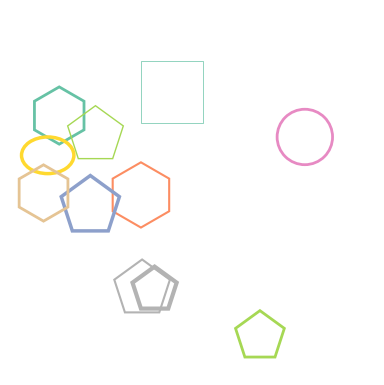[{"shape": "hexagon", "thickness": 2, "radius": 0.37, "center": [0.154, 0.7]}, {"shape": "square", "thickness": 0.5, "radius": 0.4, "center": [0.447, 0.762]}, {"shape": "hexagon", "thickness": 1.5, "radius": 0.42, "center": [0.366, 0.494]}, {"shape": "pentagon", "thickness": 2.5, "radius": 0.4, "center": [0.235, 0.465]}, {"shape": "circle", "thickness": 2, "radius": 0.36, "center": [0.792, 0.644]}, {"shape": "pentagon", "thickness": 2, "radius": 0.33, "center": [0.675, 0.127]}, {"shape": "pentagon", "thickness": 1, "radius": 0.38, "center": [0.248, 0.649]}, {"shape": "oval", "thickness": 2.5, "radius": 0.34, "center": [0.124, 0.597]}, {"shape": "hexagon", "thickness": 2, "radius": 0.37, "center": [0.113, 0.499]}, {"shape": "pentagon", "thickness": 1.5, "radius": 0.38, "center": [0.369, 0.25]}, {"shape": "pentagon", "thickness": 3, "radius": 0.3, "center": [0.402, 0.247]}]